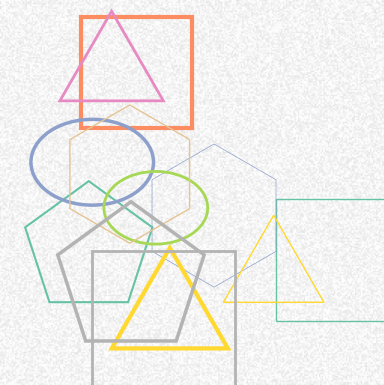[{"shape": "pentagon", "thickness": 1.5, "radius": 0.87, "center": [0.231, 0.356]}, {"shape": "square", "thickness": 1, "radius": 0.79, "center": [0.875, 0.325]}, {"shape": "square", "thickness": 3, "radius": 0.72, "center": [0.355, 0.811]}, {"shape": "hexagon", "thickness": 0.5, "radius": 0.93, "center": [0.556, 0.44]}, {"shape": "oval", "thickness": 2.5, "radius": 0.8, "center": [0.24, 0.579]}, {"shape": "triangle", "thickness": 2, "radius": 0.78, "center": [0.29, 0.816]}, {"shape": "oval", "thickness": 2, "radius": 0.67, "center": [0.405, 0.46]}, {"shape": "triangle", "thickness": 3, "radius": 0.87, "center": [0.441, 0.182]}, {"shape": "triangle", "thickness": 1, "radius": 0.75, "center": [0.711, 0.29]}, {"shape": "hexagon", "thickness": 1, "radius": 0.9, "center": [0.337, 0.548]}, {"shape": "pentagon", "thickness": 2.5, "radius": 1.0, "center": [0.34, 0.276]}, {"shape": "square", "thickness": 2, "radius": 0.93, "center": [0.426, 0.162]}]